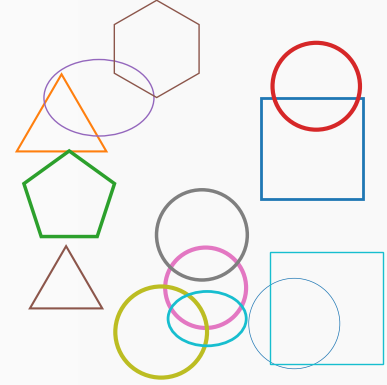[{"shape": "square", "thickness": 2, "radius": 0.66, "center": [0.804, 0.615]}, {"shape": "circle", "thickness": 0.5, "radius": 0.59, "center": [0.759, 0.16]}, {"shape": "triangle", "thickness": 1.5, "radius": 0.67, "center": [0.159, 0.674]}, {"shape": "pentagon", "thickness": 2.5, "radius": 0.61, "center": [0.179, 0.485]}, {"shape": "circle", "thickness": 3, "radius": 0.56, "center": [0.816, 0.776]}, {"shape": "oval", "thickness": 1, "radius": 0.71, "center": [0.255, 0.746]}, {"shape": "hexagon", "thickness": 1, "radius": 0.63, "center": [0.404, 0.873]}, {"shape": "triangle", "thickness": 1.5, "radius": 0.54, "center": [0.171, 0.253]}, {"shape": "circle", "thickness": 3, "radius": 0.52, "center": [0.531, 0.253]}, {"shape": "circle", "thickness": 2.5, "radius": 0.59, "center": [0.521, 0.39]}, {"shape": "circle", "thickness": 3, "radius": 0.59, "center": [0.416, 0.138]}, {"shape": "square", "thickness": 1, "radius": 0.73, "center": [0.842, 0.2]}, {"shape": "oval", "thickness": 2, "radius": 0.5, "center": [0.535, 0.172]}]